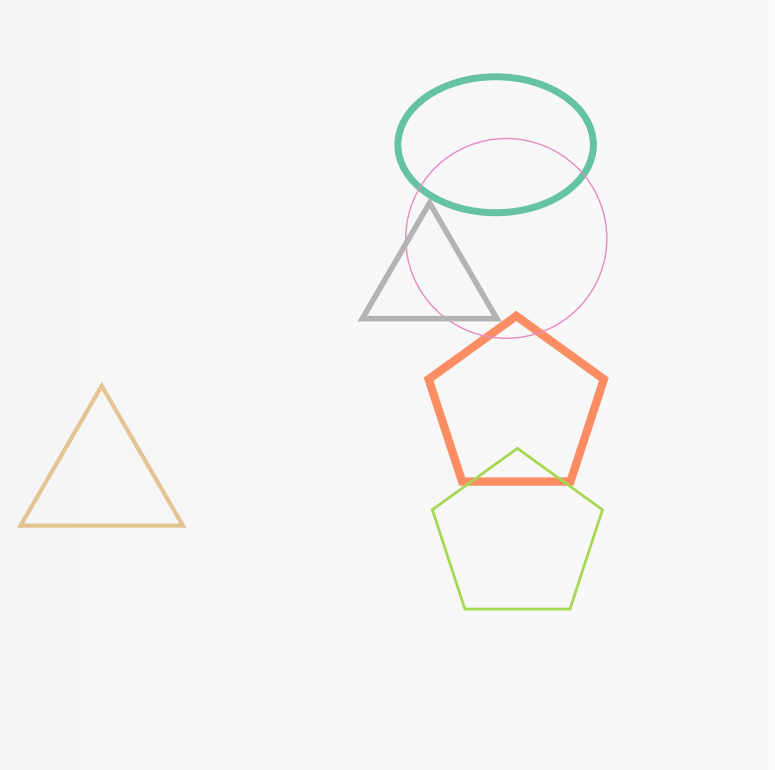[{"shape": "oval", "thickness": 2.5, "radius": 0.63, "center": [0.64, 0.812]}, {"shape": "pentagon", "thickness": 3, "radius": 0.59, "center": [0.666, 0.471]}, {"shape": "circle", "thickness": 0.5, "radius": 0.65, "center": [0.653, 0.69]}, {"shape": "pentagon", "thickness": 1, "radius": 0.58, "center": [0.668, 0.302]}, {"shape": "triangle", "thickness": 1.5, "radius": 0.61, "center": [0.131, 0.378]}, {"shape": "triangle", "thickness": 2, "radius": 0.5, "center": [0.554, 0.636]}]